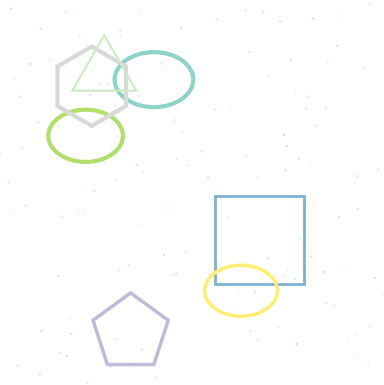[{"shape": "oval", "thickness": 3, "radius": 0.51, "center": [0.4, 0.793]}, {"shape": "pentagon", "thickness": 2.5, "radius": 0.51, "center": [0.339, 0.136]}, {"shape": "square", "thickness": 2, "radius": 0.57, "center": [0.674, 0.376]}, {"shape": "oval", "thickness": 3, "radius": 0.48, "center": [0.222, 0.647]}, {"shape": "hexagon", "thickness": 3, "radius": 0.51, "center": [0.238, 0.776]}, {"shape": "triangle", "thickness": 1.5, "radius": 0.48, "center": [0.271, 0.813]}, {"shape": "oval", "thickness": 2.5, "radius": 0.47, "center": [0.626, 0.245]}]